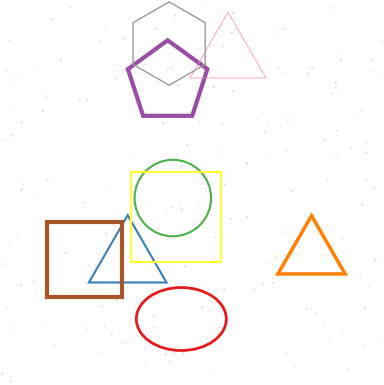[{"shape": "oval", "thickness": 2, "radius": 0.58, "center": [0.471, 0.171]}, {"shape": "triangle", "thickness": 1.5, "radius": 0.58, "center": [0.332, 0.324]}, {"shape": "circle", "thickness": 1.5, "radius": 0.5, "center": [0.449, 0.486]}, {"shape": "pentagon", "thickness": 3, "radius": 0.54, "center": [0.435, 0.787]}, {"shape": "triangle", "thickness": 2.5, "radius": 0.5, "center": [0.809, 0.339]}, {"shape": "square", "thickness": 1.5, "radius": 0.58, "center": [0.456, 0.436]}, {"shape": "square", "thickness": 3, "radius": 0.49, "center": [0.22, 0.325]}, {"shape": "triangle", "thickness": 0.5, "radius": 0.57, "center": [0.592, 0.854]}, {"shape": "hexagon", "thickness": 1, "radius": 0.54, "center": [0.439, 0.887]}]